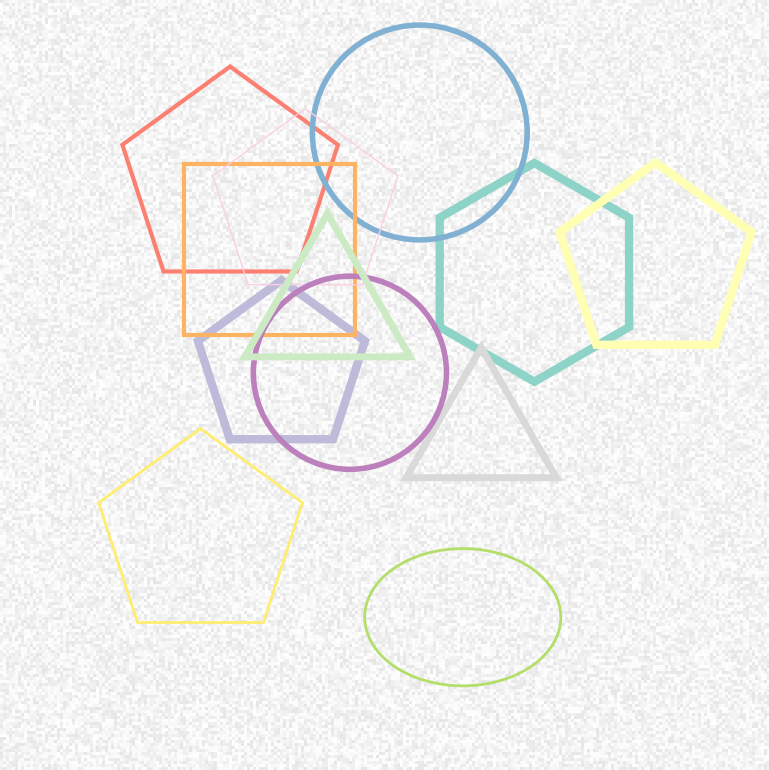[{"shape": "hexagon", "thickness": 3, "radius": 0.71, "center": [0.694, 0.646]}, {"shape": "pentagon", "thickness": 3, "radius": 0.65, "center": [0.851, 0.658]}, {"shape": "pentagon", "thickness": 3, "radius": 0.57, "center": [0.365, 0.522]}, {"shape": "pentagon", "thickness": 1.5, "radius": 0.74, "center": [0.299, 0.766]}, {"shape": "circle", "thickness": 2, "radius": 0.7, "center": [0.545, 0.828]}, {"shape": "square", "thickness": 1.5, "radius": 0.55, "center": [0.35, 0.676]}, {"shape": "oval", "thickness": 1, "radius": 0.64, "center": [0.601, 0.198]}, {"shape": "pentagon", "thickness": 0.5, "radius": 0.63, "center": [0.397, 0.733]}, {"shape": "triangle", "thickness": 2.5, "radius": 0.56, "center": [0.625, 0.436]}, {"shape": "circle", "thickness": 2, "radius": 0.63, "center": [0.454, 0.516]}, {"shape": "triangle", "thickness": 2.5, "radius": 0.62, "center": [0.425, 0.599]}, {"shape": "pentagon", "thickness": 1, "radius": 0.7, "center": [0.26, 0.304]}]